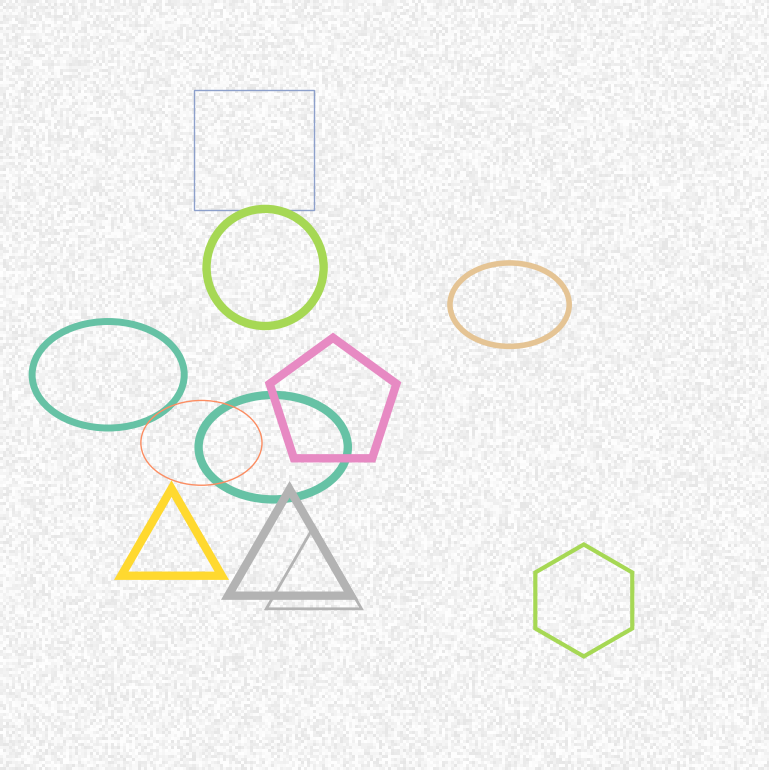[{"shape": "oval", "thickness": 2.5, "radius": 0.49, "center": [0.14, 0.513]}, {"shape": "oval", "thickness": 3, "radius": 0.48, "center": [0.355, 0.419]}, {"shape": "oval", "thickness": 0.5, "radius": 0.39, "center": [0.262, 0.425]}, {"shape": "square", "thickness": 0.5, "radius": 0.39, "center": [0.329, 0.806]}, {"shape": "pentagon", "thickness": 3, "radius": 0.43, "center": [0.433, 0.475]}, {"shape": "circle", "thickness": 3, "radius": 0.38, "center": [0.344, 0.653]}, {"shape": "hexagon", "thickness": 1.5, "radius": 0.36, "center": [0.758, 0.22]}, {"shape": "triangle", "thickness": 3, "radius": 0.38, "center": [0.223, 0.29]}, {"shape": "oval", "thickness": 2, "radius": 0.39, "center": [0.662, 0.604]}, {"shape": "triangle", "thickness": 1, "radius": 0.36, "center": [0.408, 0.245]}, {"shape": "triangle", "thickness": 3, "radius": 0.46, "center": [0.376, 0.272]}]